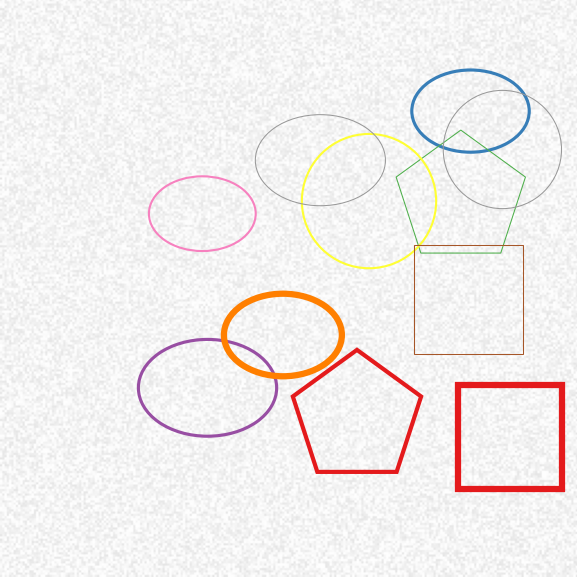[{"shape": "pentagon", "thickness": 2, "radius": 0.58, "center": [0.618, 0.276]}, {"shape": "square", "thickness": 3, "radius": 0.45, "center": [0.883, 0.243]}, {"shape": "oval", "thickness": 1.5, "radius": 0.51, "center": [0.815, 0.807]}, {"shape": "pentagon", "thickness": 0.5, "radius": 0.59, "center": [0.798, 0.656]}, {"shape": "oval", "thickness": 1.5, "radius": 0.6, "center": [0.359, 0.328]}, {"shape": "oval", "thickness": 3, "radius": 0.51, "center": [0.49, 0.419]}, {"shape": "circle", "thickness": 1, "radius": 0.58, "center": [0.639, 0.651]}, {"shape": "square", "thickness": 0.5, "radius": 0.47, "center": [0.812, 0.48]}, {"shape": "oval", "thickness": 1, "radius": 0.46, "center": [0.35, 0.629]}, {"shape": "oval", "thickness": 0.5, "radius": 0.56, "center": [0.555, 0.722]}, {"shape": "circle", "thickness": 0.5, "radius": 0.51, "center": [0.87, 0.74]}]